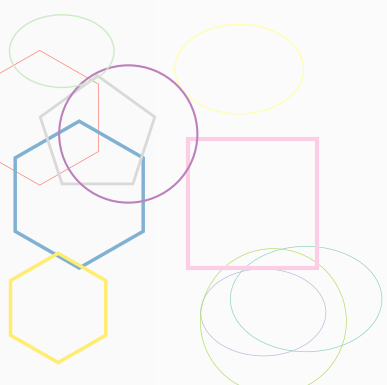[{"shape": "oval", "thickness": 0.5, "radius": 0.98, "center": [0.79, 0.223]}, {"shape": "oval", "thickness": 1, "radius": 0.83, "center": [0.617, 0.82]}, {"shape": "oval", "thickness": 0.5, "radius": 0.81, "center": [0.679, 0.189]}, {"shape": "hexagon", "thickness": 0.5, "radius": 0.88, "center": [0.102, 0.694]}, {"shape": "hexagon", "thickness": 2.5, "radius": 0.95, "center": [0.204, 0.495]}, {"shape": "circle", "thickness": 0.5, "radius": 0.94, "center": [0.705, 0.166]}, {"shape": "square", "thickness": 3, "radius": 0.84, "center": [0.652, 0.472]}, {"shape": "pentagon", "thickness": 2, "radius": 0.78, "center": [0.252, 0.648]}, {"shape": "circle", "thickness": 1.5, "radius": 0.89, "center": [0.331, 0.652]}, {"shape": "oval", "thickness": 1, "radius": 0.67, "center": [0.159, 0.867]}, {"shape": "hexagon", "thickness": 2.5, "radius": 0.71, "center": [0.15, 0.2]}]